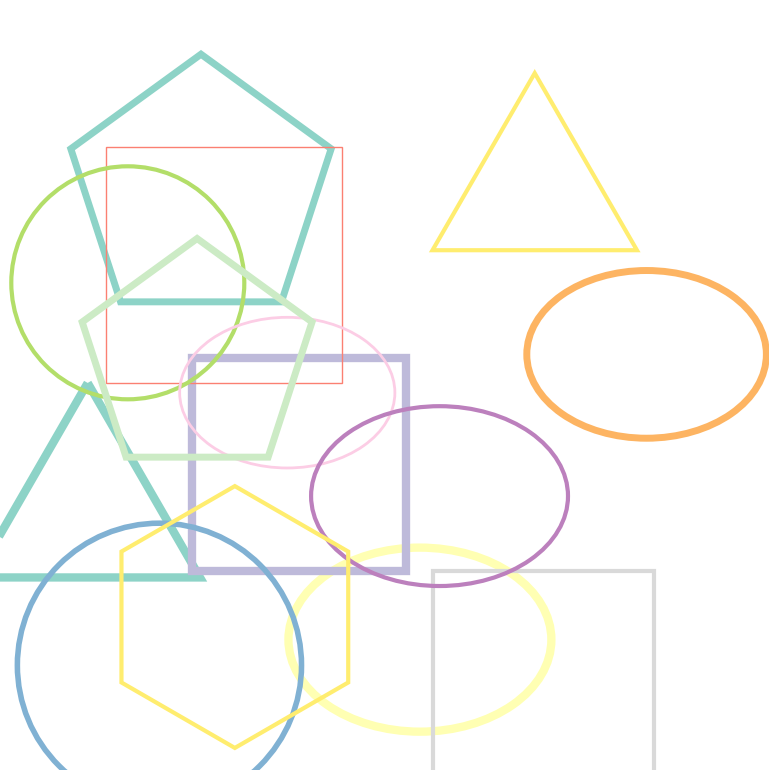[{"shape": "triangle", "thickness": 3, "radius": 0.84, "center": [0.114, 0.334]}, {"shape": "pentagon", "thickness": 2.5, "radius": 0.89, "center": [0.261, 0.752]}, {"shape": "oval", "thickness": 3, "radius": 0.85, "center": [0.545, 0.169]}, {"shape": "square", "thickness": 3, "radius": 0.69, "center": [0.388, 0.397]}, {"shape": "square", "thickness": 0.5, "radius": 0.77, "center": [0.291, 0.656]}, {"shape": "circle", "thickness": 2, "radius": 0.92, "center": [0.207, 0.136]}, {"shape": "oval", "thickness": 2.5, "radius": 0.78, "center": [0.84, 0.54]}, {"shape": "circle", "thickness": 1.5, "radius": 0.76, "center": [0.166, 0.633]}, {"shape": "oval", "thickness": 1, "radius": 0.7, "center": [0.373, 0.49]}, {"shape": "square", "thickness": 1.5, "radius": 0.72, "center": [0.706, 0.114]}, {"shape": "oval", "thickness": 1.5, "radius": 0.83, "center": [0.571, 0.356]}, {"shape": "pentagon", "thickness": 2.5, "radius": 0.78, "center": [0.256, 0.533]}, {"shape": "triangle", "thickness": 1.5, "radius": 0.77, "center": [0.694, 0.752]}, {"shape": "hexagon", "thickness": 1.5, "radius": 0.85, "center": [0.305, 0.199]}]